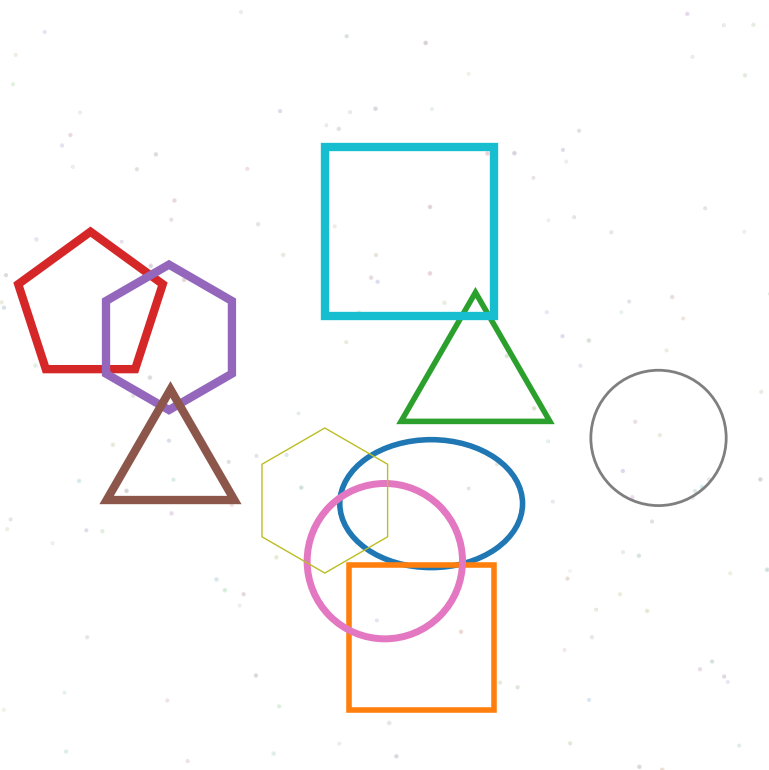[{"shape": "oval", "thickness": 2, "radius": 0.59, "center": [0.56, 0.346]}, {"shape": "square", "thickness": 2, "radius": 0.47, "center": [0.547, 0.172]}, {"shape": "triangle", "thickness": 2, "radius": 0.56, "center": [0.617, 0.509]}, {"shape": "pentagon", "thickness": 3, "radius": 0.49, "center": [0.118, 0.6]}, {"shape": "hexagon", "thickness": 3, "radius": 0.47, "center": [0.219, 0.562]}, {"shape": "triangle", "thickness": 3, "radius": 0.48, "center": [0.221, 0.398]}, {"shape": "circle", "thickness": 2.5, "radius": 0.5, "center": [0.5, 0.271]}, {"shape": "circle", "thickness": 1, "radius": 0.44, "center": [0.855, 0.431]}, {"shape": "hexagon", "thickness": 0.5, "radius": 0.47, "center": [0.422, 0.35]}, {"shape": "square", "thickness": 3, "radius": 0.55, "center": [0.532, 0.699]}]